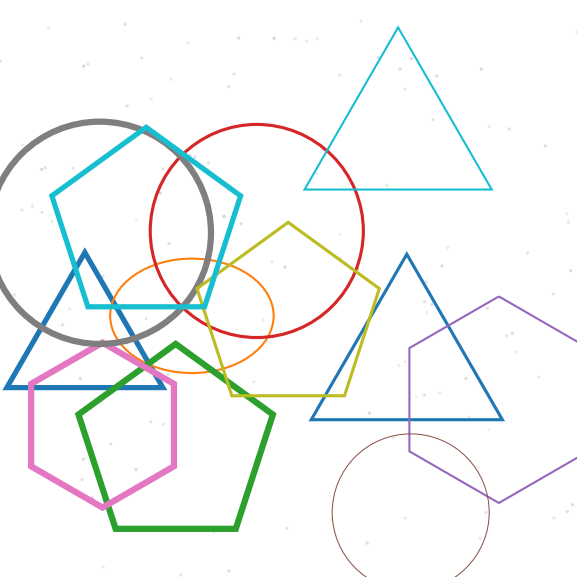[{"shape": "triangle", "thickness": 2.5, "radius": 0.78, "center": [0.147, 0.406]}, {"shape": "triangle", "thickness": 1.5, "radius": 0.96, "center": [0.704, 0.368]}, {"shape": "oval", "thickness": 1, "radius": 0.71, "center": [0.332, 0.452]}, {"shape": "pentagon", "thickness": 3, "radius": 0.88, "center": [0.304, 0.227]}, {"shape": "circle", "thickness": 1.5, "radius": 0.92, "center": [0.445, 0.599]}, {"shape": "hexagon", "thickness": 1, "radius": 0.89, "center": [0.864, 0.307]}, {"shape": "circle", "thickness": 0.5, "radius": 0.68, "center": [0.711, 0.112]}, {"shape": "hexagon", "thickness": 3, "radius": 0.71, "center": [0.178, 0.263]}, {"shape": "circle", "thickness": 3, "radius": 0.96, "center": [0.173, 0.596]}, {"shape": "pentagon", "thickness": 1.5, "radius": 0.83, "center": [0.499, 0.448]}, {"shape": "pentagon", "thickness": 2.5, "radius": 0.86, "center": [0.253, 0.607]}, {"shape": "triangle", "thickness": 1, "radius": 0.94, "center": [0.689, 0.764]}]